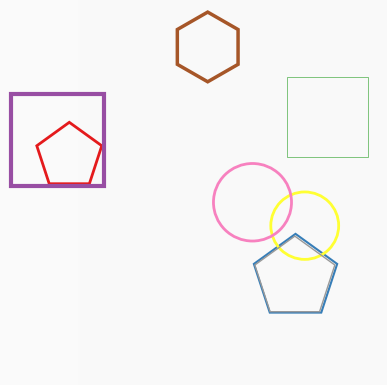[{"shape": "pentagon", "thickness": 2, "radius": 0.44, "center": [0.179, 0.594]}, {"shape": "pentagon", "thickness": 1.5, "radius": 0.57, "center": [0.763, 0.28]}, {"shape": "square", "thickness": 0.5, "radius": 0.52, "center": [0.846, 0.696]}, {"shape": "square", "thickness": 3, "radius": 0.6, "center": [0.149, 0.637]}, {"shape": "circle", "thickness": 2, "radius": 0.44, "center": [0.786, 0.414]}, {"shape": "hexagon", "thickness": 2.5, "radius": 0.45, "center": [0.536, 0.878]}, {"shape": "circle", "thickness": 2, "radius": 0.5, "center": [0.652, 0.475]}, {"shape": "pentagon", "thickness": 1, "radius": 0.54, "center": [0.761, 0.278]}]